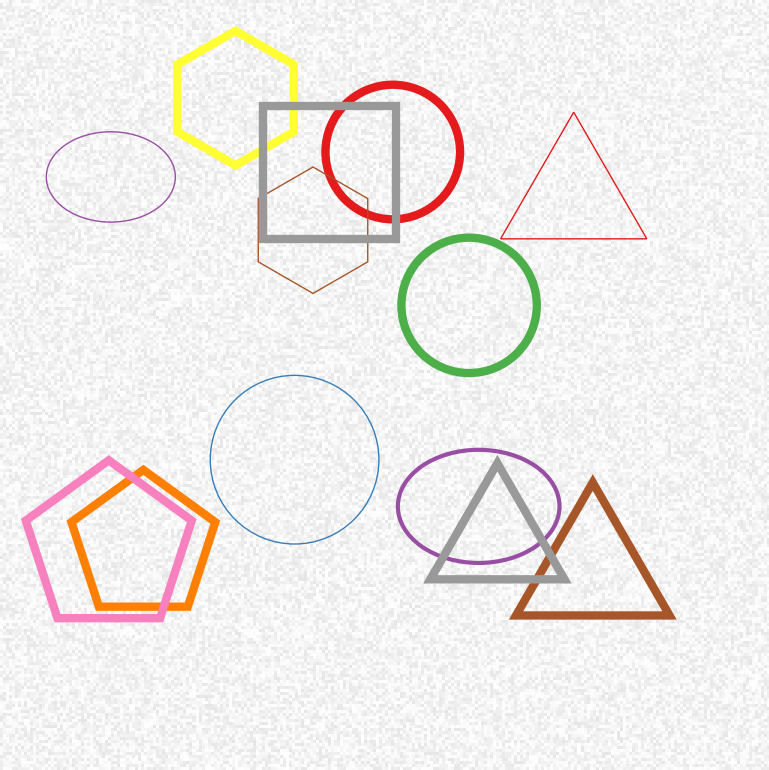[{"shape": "triangle", "thickness": 0.5, "radius": 0.55, "center": [0.745, 0.745]}, {"shape": "circle", "thickness": 3, "radius": 0.44, "center": [0.51, 0.803]}, {"shape": "circle", "thickness": 0.5, "radius": 0.55, "center": [0.383, 0.403]}, {"shape": "circle", "thickness": 3, "radius": 0.44, "center": [0.609, 0.603]}, {"shape": "oval", "thickness": 0.5, "radius": 0.42, "center": [0.144, 0.77]}, {"shape": "oval", "thickness": 1.5, "radius": 0.52, "center": [0.622, 0.342]}, {"shape": "pentagon", "thickness": 3, "radius": 0.49, "center": [0.186, 0.292]}, {"shape": "hexagon", "thickness": 3, "radius": 0.44, "center": [0.306, 0.873]}, {"shape": "triangle", "thickness": 3, "radius": 0.58, "center": [0.77, 0.258]}, {"shape": "hexagon", "thickness": 0.5, "radius": 0.41, "center": [0.406, 0.701]}, {"shape": "pentagon", "thickness": 3, "radius": 0.57, "center": [0.141, 0.289]}, {"shape": "triangle", "thickness": 3, "radius": 0.5, "center": [0.646, 0.298]}, {"shape": "square", "thickness": 3, "radius": 0.43, "center": [0.428, 0.776]}]